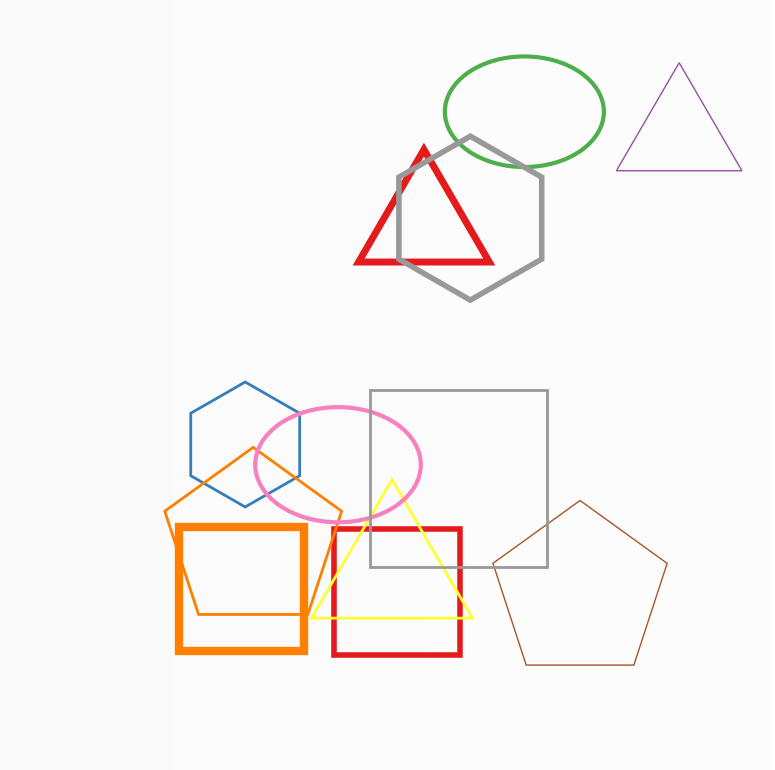[{"shape": "square", "thickness": 2, "radius": 0.41, "center": [0.512, 0.231]}, {"shape": "triangle", "thickness": 2.5, "radius": 0.49, "center": [0.547, 0.708]}, {"shape": "hexagon", "thickness": 1, "radius": 0.41, "center": [0.316, 0.423]}, {"shape": "oval", "thickness": 1.5, "radius": 0.51, "center": [0.677, 0.855]}, {"shape": "triangle", "thickness": 0.5, "radius": 0.47, "center": [0.876, 0.825]}, {"shape": "square", "thickness": 3, "radius": 0.4, "center": [0.312, 0.235]}, {"shape": "pentagon", "thickness": 1, "radius": 0.6, "center": [0.327, 0.299]}, {"shape": "triangle", "thickness": 1, "radius": 0.6, "center": [0.506, 0.257]}, {"shape": "pentagon", "thickness": 0.5, "radius": 0.59, "center": [0.748, 0.232]}, {"shape": "oval", "thickness": 1.5, "radius": 0.53, "center": [0.436, 0.396]}, {"shape": "hexagon", "thickness": 2, "radius": 0.53, "center": [0.607, 0.717]}, {"shape": "square", "thickness": 1, "radius": 0.57, "center": [0.592, 0.378]}]